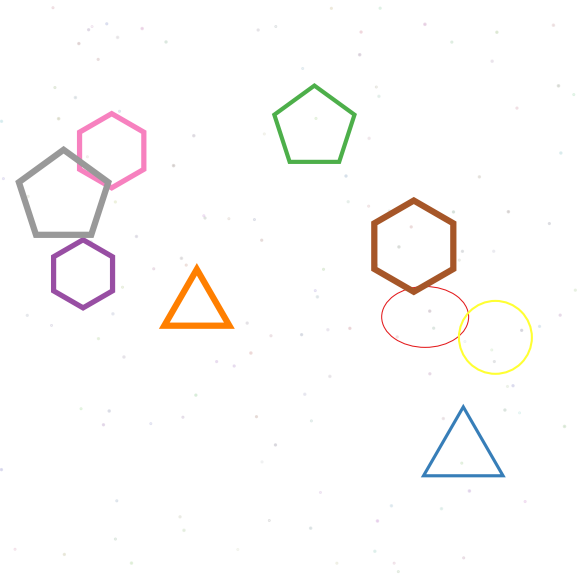[{"shape": "oval", "thickness": 0.5, "radius": 0.38, "center": [0.736, 0.45]}, {"shape": "triangle", "thickness": 1.5, "radius": 0.4, "center": [0.802, 0.215]}, {"shape": "pentagon", "thickness": 2, "radius": 0.36, "center": [0.544, 0.778]}, {"shape": "hexagon", "thickness": 2.5, "radius": 0.29, "center": [0.144, 0.525]}, {"shape": "triangle", "thickness": 3, "radius": 0.33, "center": [0.341, 0.468]}, {"shape": "circle", "thickness": 1, "radius": 0.32, "center": [0.858, 0.415]}, {"shape": "hexagon", "thickness": 3, "radius": 0.39, "center": [0.717, 0.573]}, {"shape": "hexagon", "thickness": 2.5, "radius": 0.32, "center": [0.193, 0.738]}, {"shape": "pentagon", "thickness": 3, "radius": 0.41, "center": [0.11, 0.658]}]